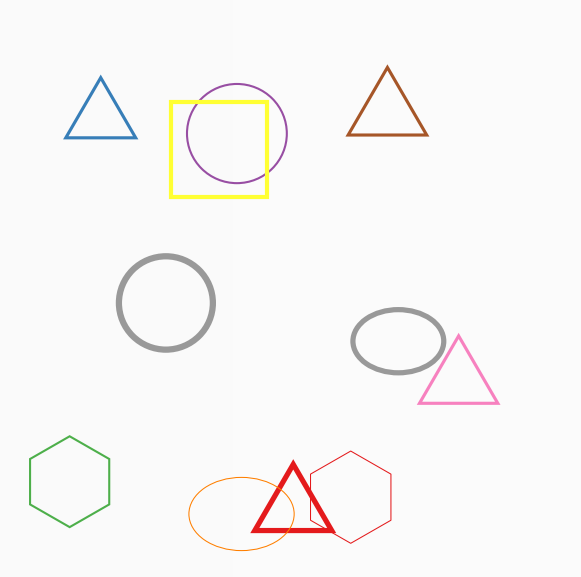[{"shape": "triangle", "thickness": 2.5, "radius": 0.38, "center": [0.505, 0.119]}, {"shape": "hexagon", "thickness": 0.5, "radius": 0.4, "center": [0.603, 0.138]}, {"shape": "triangle", "thickness": 1.5, "radius": 0.35, "center": [0.173, 0.795]}, {"shape": "hexagon", "thickness": 1, "radius": 0.39, "center": [0.12, 0.165]}, {"shape": "circle", "thickness": 1, "radius": 0.43, "center": [0.408, 0.768]}, {"shape": "oval", "thickness": 0.5, "radius": 0.45, "center": [0.416, 0.109]}, {"shape": "square", "thickness": 2, "radius": 0.41, "center": [0.377, 0.74]}, {"shape": "triangle", "thickness": 1.5, "radius": 0.39, "center": [0.667, 0.804]}, {"shape": "triangle", "thickness": 1.5, "radius": 0.39, "center": [0.789, 0.34]}, {"shape": "oval", "thickness": 2.5, "radius": 0.39, "center": [0.685, 0.408]}, {"shape": "circle", "thickness": 3, "radius": 0.4, "center": [0.285, 0.475]}]